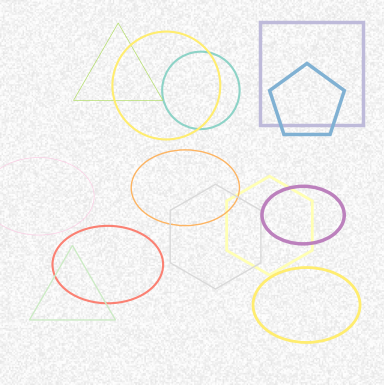[{"shape": "circle", "thickness": 1.5, "radius": 0.5, "center": [0.522, 0.765]}, {"shape": "hexagon", "thickness": 2, "radius": 0.64, "center": [0.7, 0.414]}, {"shape": "square", "thickness": 2.5, "radius": 0.67, "center": [0.808, 0.808]}, {"shape": "oval", "thickness": 1.5, "radius": 0.72, "center": [0.28, 0.313]}, {"shape": "pentagon", "thickness": 2.5, "radius": 0.51, "center": [0.797, 0.733]}, {"shape": "oval", "thickness": 1, "radius": 0.7, "center": [0.481, 0.512]}, {"shape": "triangle", "thickness": 0.5, "radius": 0.67, "center": [0.307, 0.806]}, {"shape": "oval", "thickness": 0.5, "radius": 0.72, "center": [0.101, 0.49]}, {"shape": "hexagon", "thickness": 1, "radius": 0.68, "center": [0.56, 0.385]}, {"shape": "oval", "thickness": 2.5, "radius": 0.53, "center": [0.787, 0.441]}, {"shape": "triangle", "thickness": 1, "radius": 0.64, "center": [0.188, 0.233]}, {"shape": "oval", "thickness": 2, "radius": 0.69, "center": [0.796, 0.208]}, {"shape": "circle", "thickness": 1.5, "radius": 0.7, "center": [0.432, 0.778]}]